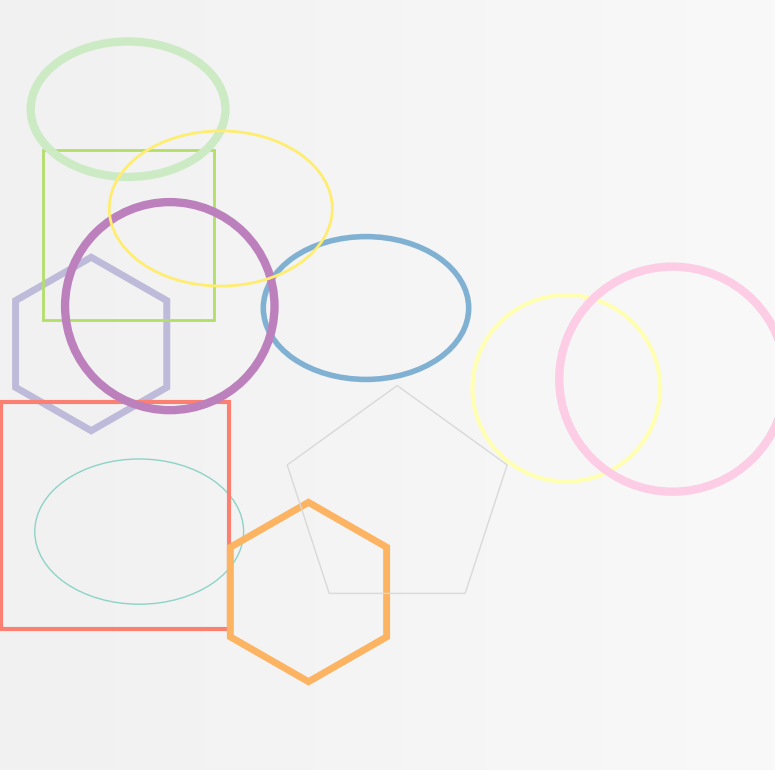[{"shape": "oval", "thickness": 0.5, "radius": 0.67, "center": [0.18, 0.31]}, {"shape": "circle", "thickness": 1.5, "radius": 0.61, "center": [0.731, 0.496]}, {"shape": "hexagon", "thickness": 2.5, "radius": 0.56, "center": [0.118, 0.553]}, {"shape": "square", "thickness": 1.5, "radius": 0.74, "center": [0.148, 0.331]}, {"shape": "oval", "thickness": 2, "radius": 0.66, "center": [0.472, 0.6]}, {"shape": "hexagon", "thickness": 2.5, "radius": 0.58, "center": [0.398, 0.231]}, {"shape": "square", "thickness": 1, "radius": 0.55, "center": [0.165, 0.694]}, {"shape": "circle", "thickness": 3, "radius": 0.73, "center": [0.868, 0.508]}, {"shape": "pentagon", "thickness": 0.5, "radius": 0.75, "center": [0.512, 0.35]}, {"shape": "circle", "thickness": 3, "radius": 0.68, "center": [0.219, 0.602]}, {"shape": "oval", "thickness": 3, "radius": 0.63, "center": [0.165, 0.858]}, {"shape": "oval", "thickness": 1, "radius": 0.72, "center": [0.285, 0.729]}]